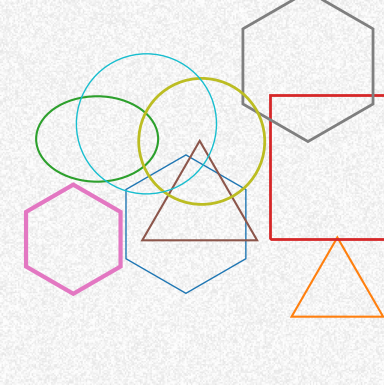[{"shape": "hexagon", "thickness": 1, "radius": 0.9, "center": [0.483, 0.418]}, {"shape": "triangle", "thickness": 1.5, "radius": 0.69, "center": [0.876, 0.246]}, {"shape": "oval", "thickness": 1.5, "radius": 0.79, "center": [0.252, 0.639]}, {"shape": "square", "thickness": 2, "radius": 0.94, "center": [0.89, 0.567]}, {"shape": "triangle", "thickness": 1.5, "radius": 0.86, "center": [0.519, 0.462]}, {"shape": "hexagon", "thickness": 3, "radius": 0.71, "center": [0.19, 0.379]}, {"shape": "hexagon", "thickness": 2, "radius": 0.98, "center": [0.8, 0.827]}, {"shape": "circle", "thickness": 2, "radius": 0.82, "center": [0.524, 0.633]}, {"shape": "circle", "thickness": 1, "radius": 0.91, "center": [0.38, 0.678]}]